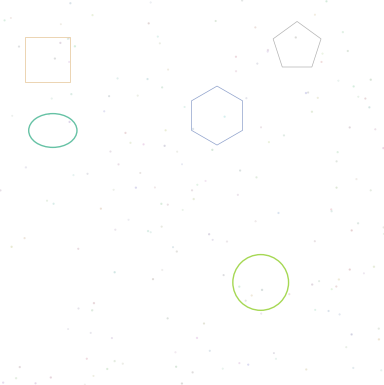[{"shape": "oval", "thickness": 1, "radius": 0.31, "center": [0.137, 0.661]}, {"shape": "hexagon", "thickness": 0.5, "radius": 0.38, "center": [0.564, 0.7]}, {"shape": "circle", "thickness": 1, "radius": 0.36, "center": [0.677, 0.266]}, {"shape": "square", "thickness": 0.5, "radius": 0.29, "center": [0.124, 0.845]}, {"shape": "pentagon", "thickness": 0.5, "radius": 0.33, "center": [0.772, 0.879]}]